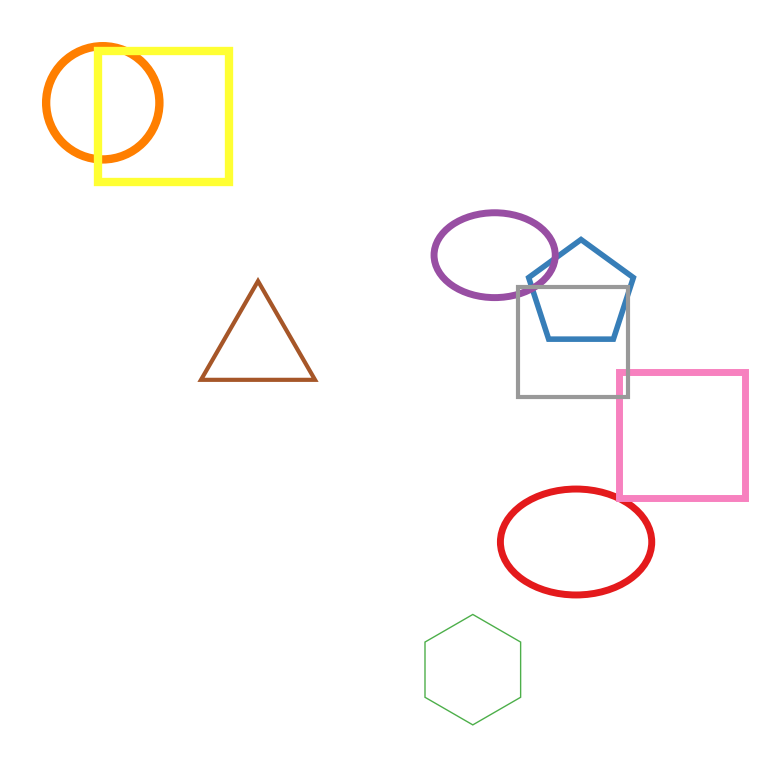[{"shape": "oval", "thickness": 2.5, "radius": 0.49, "center": [0.748, 0.296]}, {"shape": "pentagon", "thickness": 2, "radius": 0.36, "center": [0.755, 0.617]}, {"shape": "hexagon", "thickness": 0.5, "radius": 0.36, "center": [0.614, 0.13]}, {"shape": "oval", "thickness": 2.5, "radius": 0.39, "center": [0.642, 0.669]}, {"shape": "circle", "thickness": 3, "radius": 0.37, "center": [0.133, 0.866]}, {"shape": "square", "thickness": 3, "radius": 0.42, "center": [0.213, 0.848]}, {"shape": "triangle", "thickness": 1.5, "radius": 0.43, "center": [0.335, 0.549]}, {"shape": "square", "thickness": 2.5, "radius": 0.41, "center": [0.886, 0.435]}, {"shape": "square", "thickness": 1.5, "radius": 0.36, "center": [0.744, 0.556]}]